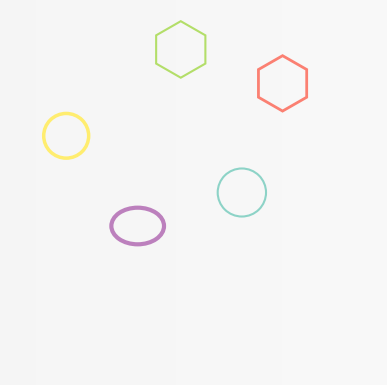[{"shape": "circle", "thickness": 1.5, "radius": 0.31, "center": [0.624, 0.5]}, {"shape": "hexagon", "thickness": 2, "radius": 0.36, "center": [0.729, 0.783]}, {"shape": "hexagon", "thickness": 1.5, "radius": 0.37, "center": [0.466, 0.872]}, {"shape": "oval", "thickness": 3, "radius": 0.34, "center": [0.355, 0.413]}, {"shape": "circle", "thickness": 2.5, "radius": 0.29, "center": [0.171, 0.647]}]